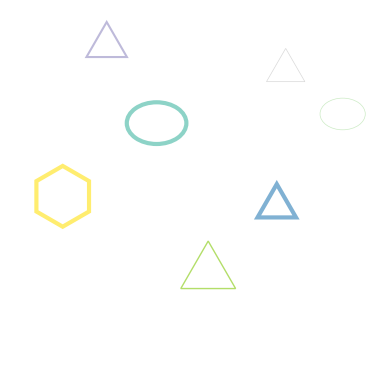[{"shape": "oval", "thickness": 3, "radius": 0.39, "center": [0.407, 0.68]}, {"shape": "triangle", "thickness": 1.5, "radius": 0.3, "center": [0.277, 0.882]}, {"shape": "triangle", "thickness": 3, "radius": 0.29, "center": [0.719, 0.464]}, {"shape": "triangle", "thickness": 1, "radius": 0.41, "center": [0.541, 0.292]}, {"shape": "triangle", "thickness": 0.5, "radius": 0.29, "center": [0.742, 0.817]}, {"shape": "oval", "thickness": 0.5, "radius": 0.29, "center": [0.89, 0.704]}, {"shape": "hexagon", "thickness": 3, "radius": 0.39, "center": [0.163, 0.49]}]